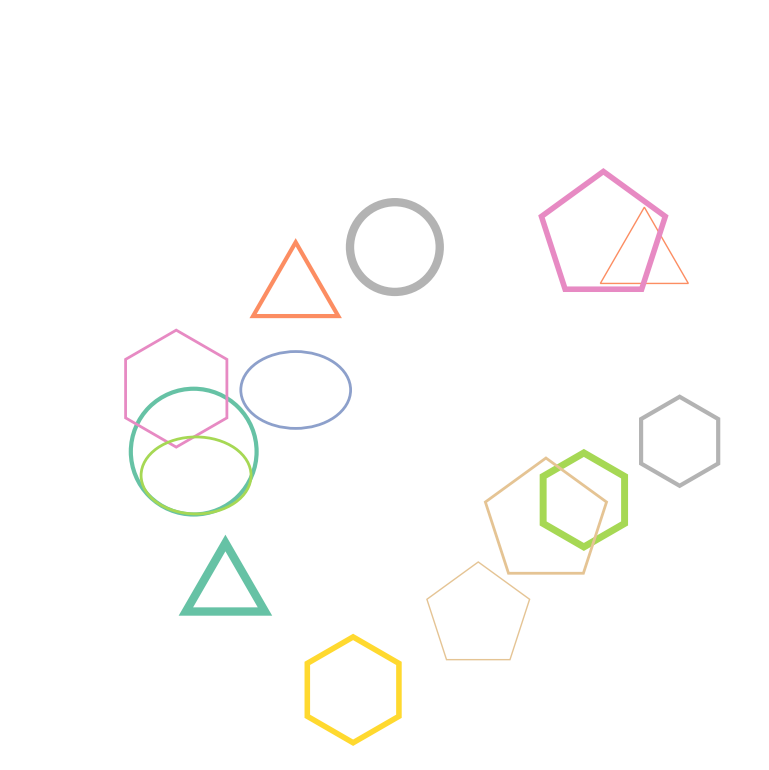[{"shape": "circle", "thickness": 1.5, "radius": 0.41, "center": [0.252, 0.413]}, {"shape": "triangle", "thickness": 3, "radius": 0.3, "center": [0.293, 0.235]}, {"shape": "triangle", "thickness": 1.5, "radius": 0.32, "center": [0.384, 0.621]}, {"shape": "triangle", "thickness": 0.5, "radius": 0.33, "center": [0.837, 0.665]}, {"shape": "oval", "thickness": 1, "radius": 0.36, "center": [0.384, 0.494]}, {"shape": "pentagon", "thickness": 2, "radius": 0.42, "center": [0.784, 0.693]}, {"shape": "hexagon", "thickness": 1, "radius": 0.38, "center": [0.229, 0.495]}, {"shape": "oval", "thickness": 1, "radius": 0.36, "center": [0.255, 0.383]}, {"shape": "hexagon", "thickness": 2.5, "radius": 0.31, "center": [0.758, 0.351]}, {"shape": "hexagon", "thickness": 2, "radius": 0.34, "center": [0.459, 0.104]}, {"shape": "pentagon", "thickness": 0.5, "radius": 0.35, "center": [0.621, 0.2]}, {"shape": "pentagon", "thickness": 1, "radius": 0.41, "center": [0.709, 0.322]}, {"shape": "circle", "thickness": 3, "radius": 0.29, "center": [0.513, 0.679]}, {"shape": "hexagon", "thickness": 1.5, "radius": 0.29, "center": [0.883, 0.427]}]